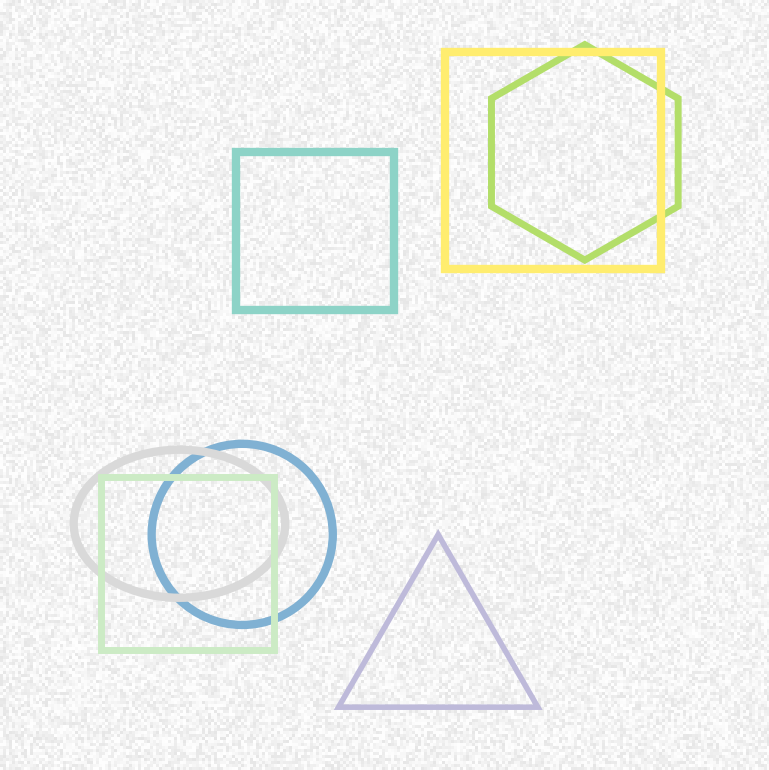[{"shape": "square", "thickness": 3, "radius": 0.51, "center": [0.409, 0.7]}, {"shape": "triangle", "thickness": 2, "radius": 0.75, "center": [0.569, 0.156]}, {"shape": "circle", "thickness": 3, "radius": 0.59, "center": [0.315, 0.306]}, {"shape": "hexagon", "thickness": 2.5, "radius": 0.7, "center": [0.76, 0.802]}, {"shape": "oval", "thickness": 3, "radius": 0.69, "center": [0.233, 0.32]}, {"shape": "square", "thickness": 2.5, "radius": 0.56, "center": [0.243, 0.268]}, {"shape": "square", "thickness": 3, "radius": 0.7, "center": [0.718, 0.792]}]